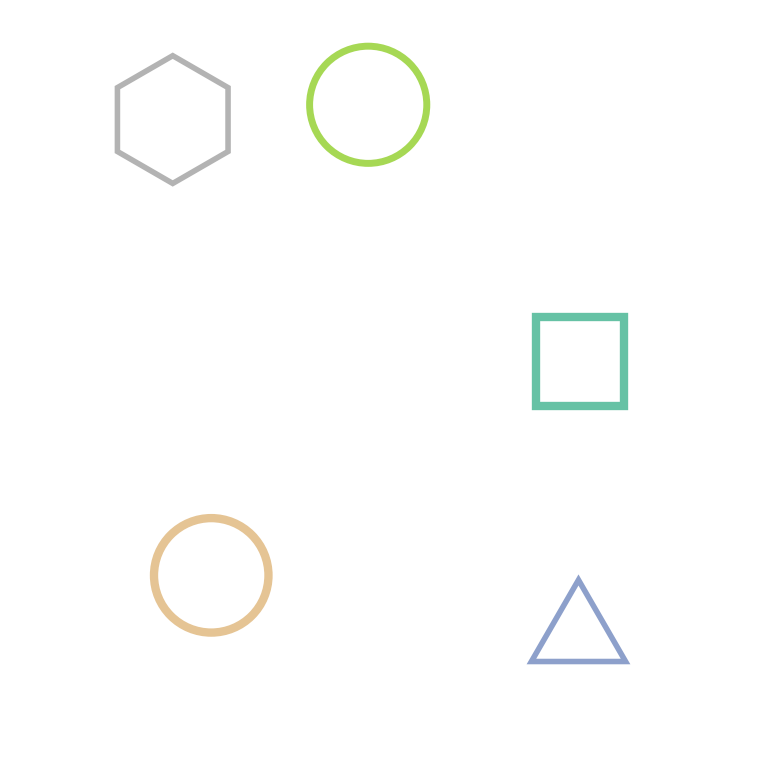[{"shape": "square", "thickness": 3, "radius": 0.29, "center": [0.753, 0.531]}, {"shape": "triangle", "thickness": 2, "radius": 0.35, "center": [0.751, 0.176]}, {"shape": "circle", "thickness": 2.5, "radius": 0.38, "center": [0.478, 0.864]}, {"shape": "circle", "thickness": 3, "radius": 0.37, "center": [0.274, 0.253]}, {"shape": "hexagon", "thickness": 2, "radius": 0.41, "center": [0.224, 0.845]}]